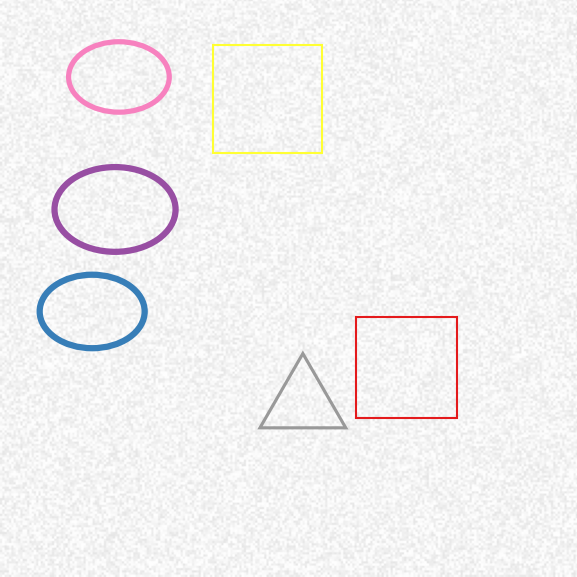[{"shape": "square", "thickness": 1, "radius": 0.44, "center": [0.704, 0.363]}, {"shape": "oval", "thickness": 3, "radius": 0.45, "center": [0.16, 0.46]}, {"shape": "oval", "thickness": 3, "radius": 0.52, "center": [0.199, 0.636]}, {"shape": "square", "thickness": 1, "radius": 0.47, "center": [0.463, 0.828]}, {"shape": "oval", "thickness": 2.5, "radius": 0.44, "center": [0.206, 0.866]}, {"shape": "triangle", "thickness": 1.5, "radius": 0.43, "center": [0.524, 0.301]}]